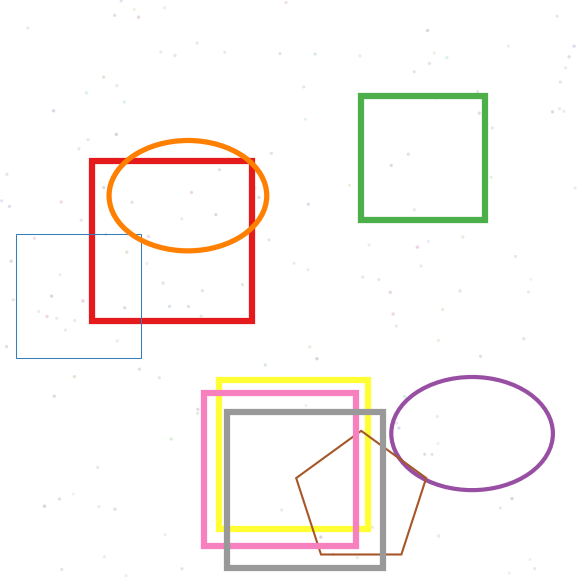[{"shape": "square", "thickness": 3, "radius": 0.69, "center": [0.298, 0.581]}, {"shape": "square", "thickness": 0.5, "radius": 0.54, "center": [0.136, 0.486]}, {"shape": "square", "thickness": 3, "radius": 0.54, "center": [0.733, 0.725]}, {"shape": "oval", "thickness": 2, "radius": 0.7, "center": [0.817, 0.248]}, {"shape": "oval", "thickness": 2.5, "radius": 0.68, "center": [0.325, 0.66]}, {"shape": "square", "thickness": 3, "radius": 0.65, "center": [0.509, 0.212]}, {"shape": "pentagon", "thickness": 1, "radius": 0.59, "center": [0.625, 0.135]}, {"shape": "square", "thickness": 3, "radius": 0.66, "center": [0.485, 0.186]}, {"shape": "square", "thickness": 3, "radius": 0.68, "center": [0.528, 0.151]}]